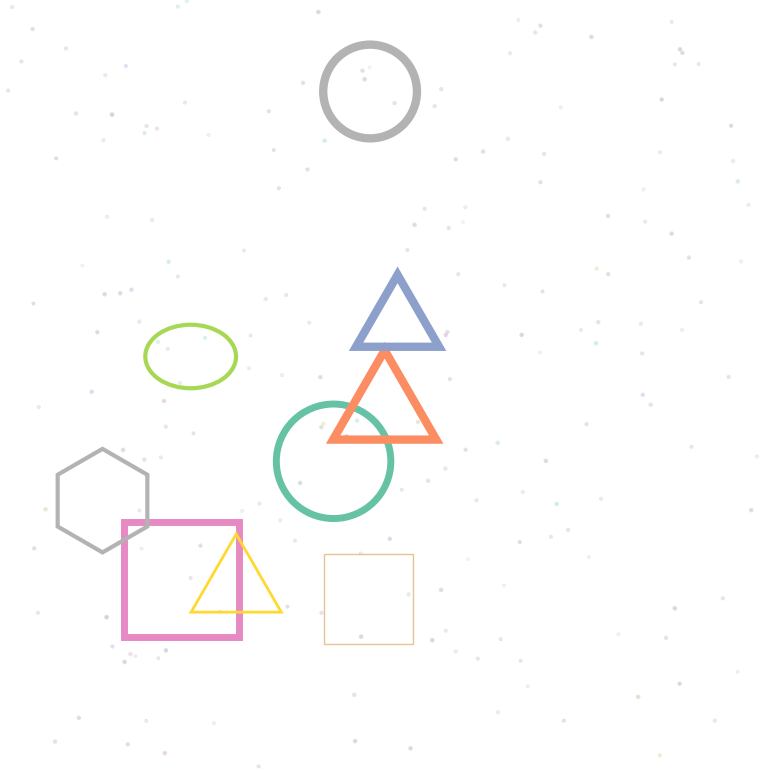[{"shape": "circle", "thickness": 2.5, "radius": 0.37, "center": [0.433, 0.401]}, {"shape": "triangle", "thickness": 3, "radius": 0.39, "center": [0.5, 0.468]}, {"shape": "triangle", "thickness": 3, "radius": 0.31, "center": [0.516, 0.581]}, {"shape": "square", "thickness": 2.5, "radius": 0.37, "center": [0.236, 0.247]}, {"shape": "oval", "thickness": 1.5, "radius": 0.29, "center": [0.248, 0.537]}, {"shape": "triangle", "thickness": 1, "radius": 0.34, "center": [0.307, 0.239]}, {"shape": "square", "thickness": 0.5, "radius": 0.29, "center": [0.478, 0.222]}, {"shape": "circle", "thickness": 3, "radius": 0.3, "center": [0.481, 0.881]}, {"shape": "hexagon", "thickness": 1.5, "radius": 0.34, "center": [0.133, 0.35]}]